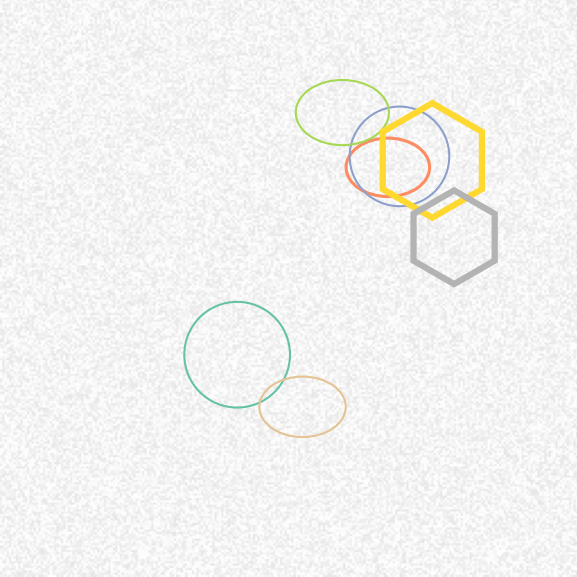[{"shape": "circle", "thickness": 1, "radius": 0.46, "center": [0.411, 0.385]}, {"shape": "oval", "thickness": 1.5, "radius": 0.36, "center": [0.672, 0.709]}, {"shape": "circle", "thickness": 1, "radius": 0.43, "center": [0.692, 0.728]}, {"shape": "oval", "thickness": 1, "radius": 0.4, "center": [0.593, 0.804]}, {"shape": "hexagon", "thickness": 3, "radius": 0.5, "center": [0.749, 0.721]}, {"shape": "oval", "thickness": 1, "radius": 0.37, "center": [0.524, 0.295]}, {"shape": "hexagon", "thickness": 3, "radius": 0.41, "center": [0.786, 0.588]}]